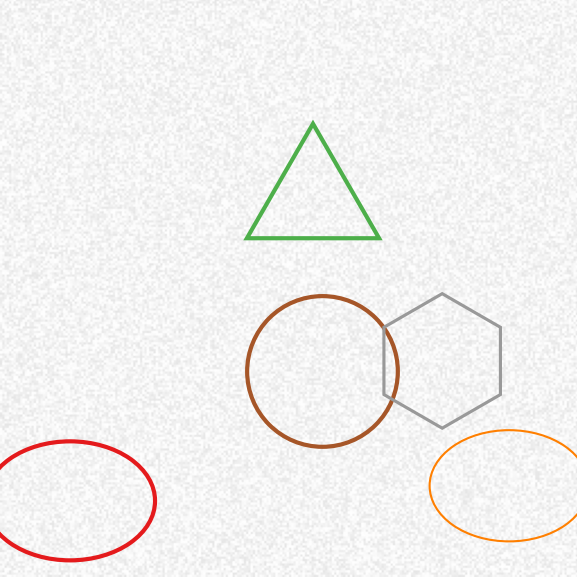[{"shape": "oval", "thickness": 2, "radius": 0.74, "center": [0.121, 0.132]}, {"shape": "triangle", "thickness": 2, "radius": 0.66, "center": [0.542, 0.653]}, {"shape": "oval", "thickness": 1, "radius": 0.69, "center": [0.881, 0.158]}, {"shape": "circle", "thickness": 2, "radius": 0.65, "center": [0.558, 0.356]}, {"shape": "hexagon", "thickness": 1.5, "radius": 0.58, "center": [0.766, 0.374]}]